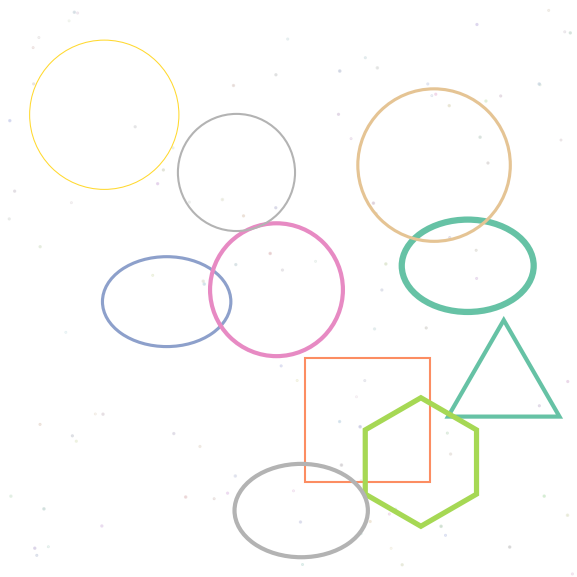[{"shape": "oval", "thickness": 3, "radius": 0.57, "center": [0.81, 0.539]}, {"shape": "triangle", "thickness": 2, "radius": 0.56, "center": [0.872, 0.333]}, {"shape": "square", "thickness": 1, "radius": 0.54, "center": [0.637, 0.272]}, {"shape": "oval", "thickness": 1.5, "radius": 0.56, "center": [0.289, 0.477]}, {"shape": "circle", "thickness": 2, "radius": 0.58, "center": [0.479, 0.497]}, {"shape": "hexagon", "thickness": 2.5, "radius": 0.56, "center": [0.729, 0.199]}, {"shape": "circle", "thickness": 0.5, "radius": 0.65, "center": [0.181, 0.8]}, {"shape": "circle", "thickness": 1.5, "radius": 0.66, "center": [0.752, 0.713]}, {"shape": "circle", "thickness": 1, "radius": 0.51, "center": [0.409, 0.7]}, {"shape": "oval", "thickness": 2, "radius": 0.58, "center": [0.522, 0.115]}]